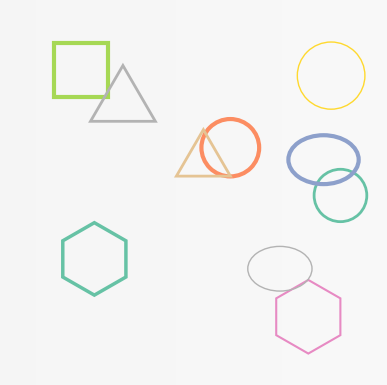[{"shape": "hexagon", "thickness": 2.5, "radius": 0.47, "center": [0.243, 0.328]}, {"shape": "circle", "thickness": 2, "radius": 0.34, "center": [0.879, 0.492]}, {"shape": "circle", "thickness": 3, "radius": 0.37, "center": [0.594, 0.616]}, {"shape": "oval", "thickness": 3, "radius": 0.45, "center": [0.835, 0.585]}, {"shape": "hexagon", "thickness": 1.5, "radius": 0.48, "center": [0.796, 0.177]}, {"shape": "square", "thickness": 3, "radius": 0.35, "center": [0.21, 0.819]}, {"shape": "circle", "thickness": 1, "radius": 0.44, "center": [0.854, 0.804]}, {"shape": "triangle", "thickness": 2, "radius": 0.4, "center": [0.525, 0.583]}, {"shape": "oval", "thickness": 1, "radius": 0.41, "center": [0.722, 0.302]}, {"shape": "triangle", "thickness": 2, "radius": 0.48, "center": [0.317, 0.733]}]